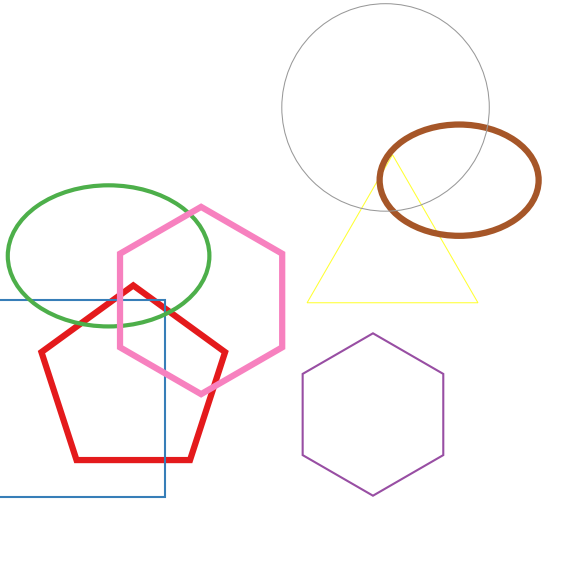[{"shape": "pentagon", "thickness": 3, "radius": 0.84, "center": [0.231, 0.338]}, {"shape": "square", "thickness": 1, "radius": 0.86, "center": [0.115, 0.309]}, {"shape": "oval", "thickness": 2, "radius": 0.87, "center": [0.188, 0.556]}, {"shape": "hexagon", "thickness": 1, "radius": 0.7, "center": [0.646, 0.281]}, {"shape": "triangle", "thickness": 0.5, "radius": 0.85, "center": [0.68, 0.56]}, {"shape": "oval", "thickness": 3, "radius": 0.69, "center": [0.795, 0.687]}, {"shape": "hexagon", "thickness": 3, "radius": 0.81, "center": [0.348, 0.479]}, {"shape": "circle", "thickness": 0.5, "radius": 0.9, "center": [0.668, 0.813]}]